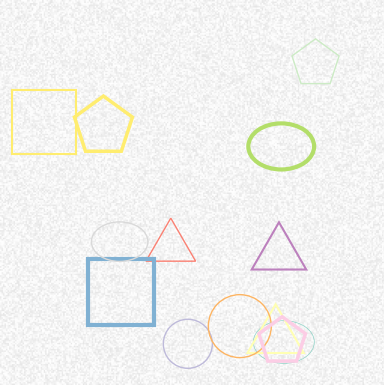[{"shape": "oval", "thickness": 0.5, "radius": 0.4, "center": [0.737, 0.112]}, {"shape": "triangle", "thickness": 1.5, "radius": 0.42, "center": [0.716, 0.125]}, {"shape": "circle", "thickness": 1, "radius": 0.32, "center": [0.488, 0.107]}, {"shape": "triangle", "thickness": 1, "radius": 0.37, "center": [0.444, 0.359]}, {"shape": "square", "thickness": 3, "radius": 0.43, "center": [0.313, 0.242]}, {"shape": "circle", "thickness": 1, "radius": 0.41, "center": [0.623, 0.153]}, {"shape": "oval", "thickness": 3, "radius": 0.43, "center": [0.73, 0.62]}, {"shape": "pentagon", "thickness": 2.5, "radius": 0.32, "center": [0.733, 0.114]}, {"shape": "oval", "thickness": 1, "radius": 0.37, "center": [0.311, 0.372]}, {"shape": "triangle", "thickness": 1.5, "radius": 0.41, "center": [0.725, 0.341]}, {"shape": "pentagon", "thickness": 1, "radius": 0.32, "center": [0.82, 0.835]}, {"shape": "pentagon", "thickness": 2.5, "radius": 0.4, "center": [0.269, 0.671]}, {"shape": "square", "thickness": 1.5, "radius": 0.42, "center": [0.115, 0.682]}]